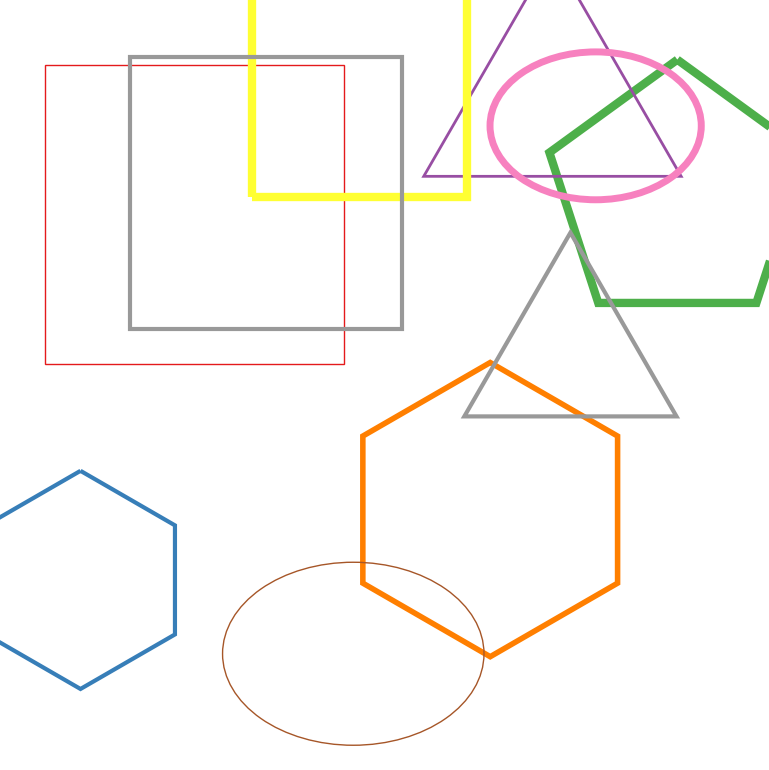[{"shape": "square", "thickness": 0.5, "radius": 0.97, "center": [0.253, 0.722]}, {"shape": "hexagon", "thickness": 1.5, "radius": 0.71, "center": [0.105, 0.247]}, {"shape": "pentagon", "thickness": 3, "radius": 0.87, "center": [0.88, 0.748]}, {"shape": "triangle", "thickness": 1, "radius": 0.97, "center": [0.717, 0.868]}, {"shape": "hexagon", "thickness": 2, "radius": 0.96, "center": [0.637, 0.338]}, {"shape": "square", "thickness": 3, "radius": 0.7, "center": [0.467, 0.884]}, {"shape": "oval", "thickness": 0.5, "radius": 0.85, "center": [0.459, 0.151]}, {"shape": "oval", "thickness": 2.5, "radius": 0.69, "center": [0.774, 0.837]}, {"shape": "triangle", "thickness": 1.5, "radius": 0.8, "center": [0.741, 0.539]}, {"shape": "square", "thickness": 1.5, "radius": 0.88, "center": [0.346, 0.749]}]